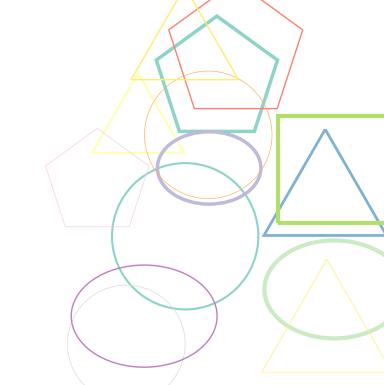[{"shape": "circle", "thickness": 1.5, "radius": 0.95, "center": [0.481, 0.386]}, {"shape": "pentagon", "thickness": 2.5, "radius": 0.83, "center": [0.563, 0.793]}, {"shape": "triangle", "thickness": 1.5, "radius": 0.69, "center": [0.359, 0.672]}, {"shape": "oval", "thickness": 2.5, "radius": 0.67, "center": [0.543, 0.564]}, {"shape": "pentagon", "thickness": 1, "radius": 0.91, "center": [0.612, 0.866]}, {"shape": "triangle", "thickness": 2, "radius": 0.92, "center": [0.845, 0.48]}, {"shape": "circle", "thickness": 0.5, "radius": 0.83, "center": [0.541, 0.65]}, {"shape": "square", "thickness": 3, "radius": 0.7, "center": [0.862, 0.559]}, {"shape": "pentagon", "thickness": 0.5, "radius": 0.71, "center": [0.253, 0.525]}, {"shape": "circle", "thickness": 0.5, "radius": 0.76, "center": [0.328, 0.107]}, {"shape": "oval", "thickness": 1, "radius": 0.95, "center": [0.374, 0.179]}, {"shape": "oval", "thickness": 3, "radius": 0.91, "center": [0.868, 0.248]}, {"shape": "triangle", "thickness": 1, "radius": 0.81, "center": [0.48, 0.874]}, {"shape": "triangle", "thickness": 0.5, "radius": 0.98, "center": [0.849, 0.131]}]